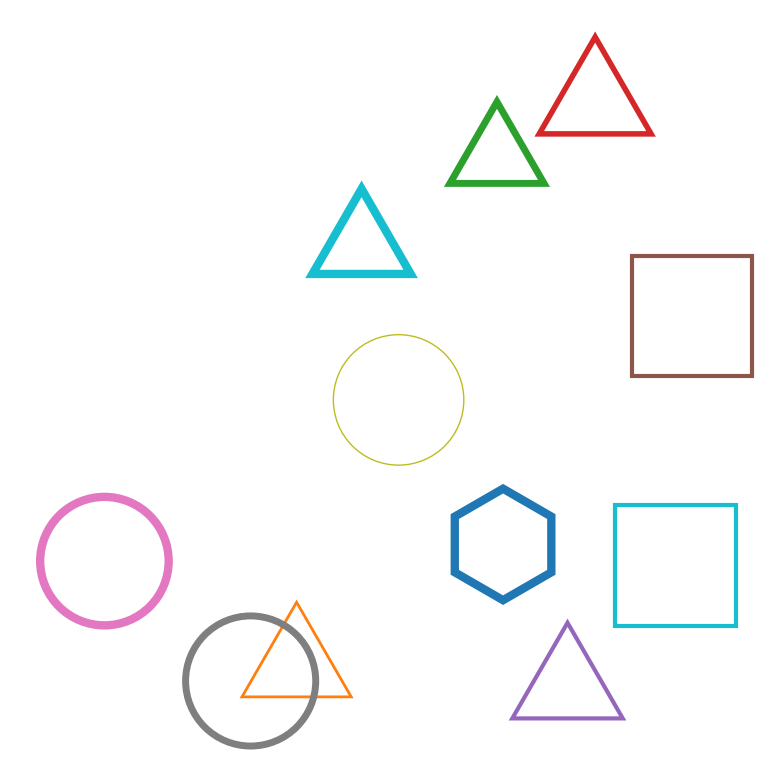[{"shape": "hexagon", "thickness": 3, "radius": 0.36, "center": [0.653, 0.293]}, {"shape": "triangle", "thickness": 1, "radius": 0.41, "center": [0.385, 0.136]}, {"shape": "triangle", "thickness": 2.5, "radius": 0.35, "center": [0.645, 0.797]}, {"shape": "triangle", "thickness": 2, "radius": 0.42, "center": [0.773, 0.868]}, {"shape": "triangle", "thickness": 1.5, "radius": 0.41, "center": [0.737, 0.108]}, {"shape": "square", "thickness": 1.5, "radius": 0.39, "center": [0.899, 0.59]}, {"shape": "circle", "thickness": 3, "radius": 0.42, "center": [0.136, 0.271]}, {"shape": "circle", "thickness": 2.5, "radius": 0.42, "center": [0.326, 0.116]}, {"shape": "circle", "thickness": 0.5, "radius": 0.42, "center": [0.518, 0.481]}, {"shape": "square", "thickness": 1.5, "radius": 0.39, "center": [0.878, 0.265]}, {"shape": "triangle", "thickness": 3, "radius": 0.37, "center": [0.47, 0.681]}]